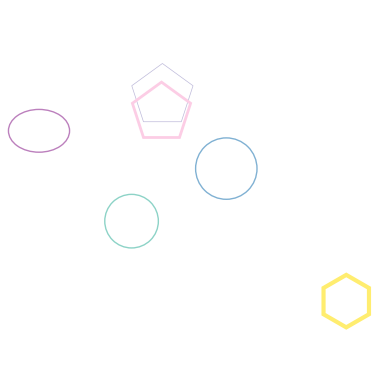[{"shape": "circle", "thickness": 1, "radius": 0.35, "center": [0.342, 0.426]}, {"shape": "pentagon", "thickness": 0.5, "radius": 0.42, "center": [0.422, 0.751]}, {"shape": "circle", "thickness": 1, "radius": 0.4, "center": [0.588, 0.562]}, {"shape": "pentagon", "thickness": 2, "radius": 0.4, "center": [0.419, 0.707]}, {"shape": "oval", "thickness": 1, "radius": 0.4, "center": [0.101, 0.66]}, {"shape": "hexagon", "thickness": 3, "radius": 0.34, "center": [0.899, 0.218]}]